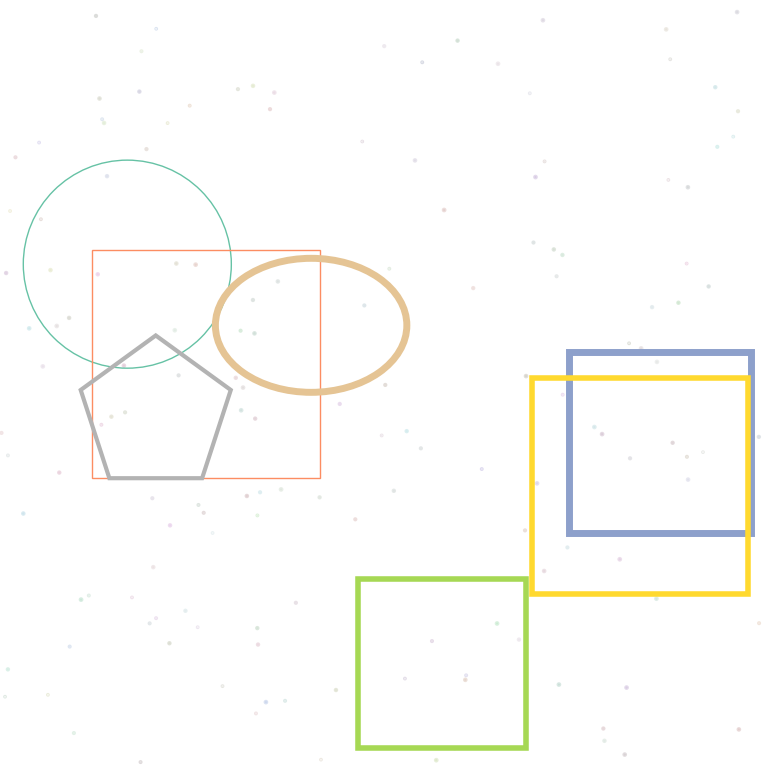[{"shape": "circle", "thickness": 0.5, "radius": 0.68, "center": [0.165, 0.657]}, {"shape": "square", "thickness": 0.5, "radius": 0.74, "center": [0.267, 0.527]}, {"shape": "square", "thickness": 2.5, "radius": 0.59, "center": [0.857, 0.425]}, {"shape": "square", "thickness": 2, "radius": 0.55, "center": [0.574, 0.138]}, {"shape": "square", "thickness": 2, "radius": 0.7, "center": [0.832, 0.369]}, {"shape": "oval", "thickness": 2.5, "radius": 0.62, "center": [0.404, 0.578]}, {"shape": "pentagon", "thickness": 1.5, "radius": 0.51, "center": [0.202, 0.462]}]